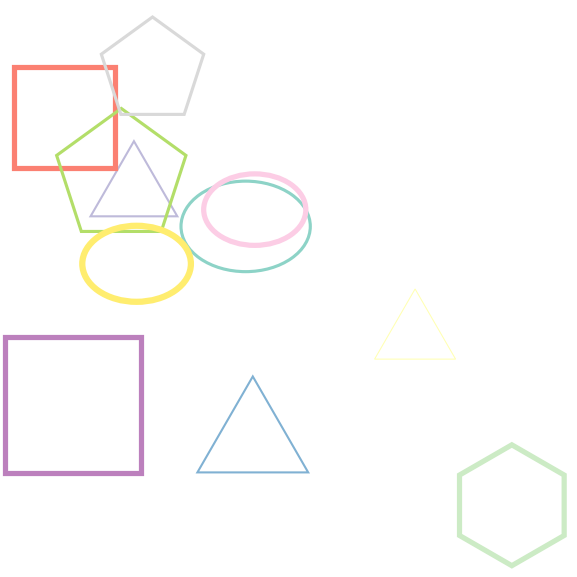[{"shape": "oval", "thickness": 1.5, "radius": 0.56, "center": [0.425, 0.607]}, {"shape": "triangle", "thickness": 0.5, "radius": 0.4, "center": [0.719, 0.418]}, {"shape": "triangle", "thickness": 1, "radius": 0.43, "center": [0.232, 0.668]}, {"shape": "square", "thickness": 2.5, "radius": 0.44, "center": [0.112, 0.796]}, {"shape": "triangle", "thickness": 1, "radius": 0.55, "center": [0.438, 0.236]}, {"shape": "pentagon", "thickness": 1.5, "radius": 0.59, "center": [0.21, 0.694]}, {"shape": "oval", "thickness": 2.5, "radius": 0.44, "center": [0.441, 0.636]}, {"shape": "pentagon", "thickness": 1.5, "radius": 0.47, "center": [0.264, 0.876]}, {"shape": "square", "thickness": 2.5, "radius": 0.59, "center": [0.127, 0.298]}, {"shape": "hexagon", "thickness": 2.5, "radius": 0.52, "center": [0.886, 0.124]}, {"shape": "oval", "thickness": 3, "radius": 0.47, "center": [0.237, 0.542]}]